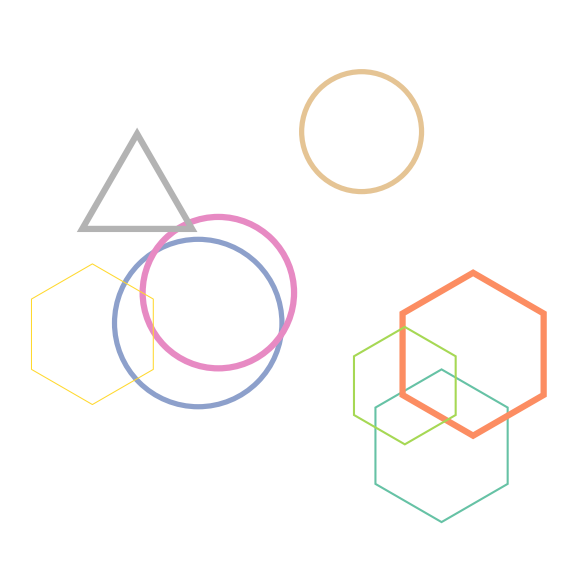[{"shape": "hexagon", "thickness": 1, "radius": 0.66, "center": [0.765, 0.227]}, {"shape": "hexagon", "thickness": 3, "radius": 0.71, "center": [0.819, 0.386]}, {"shape": "circle", "thickness": 2.5, "radius": 0.72, "center": [0.343, 0.44]}, {"shape": "circle", "thickness": 3, "radius": 0.66, "center": [0.378, 0.492]}, {"shape": "hexagon", "thickness": 1, "radius": 0.51, "center": [0.701, 0.331]}, {"shape": "hexagon", "thickness": 0.5, "radius": 0.61, "center": [0.16, 0.42]}, {"shape": "circle", "thickness": 2.5, "radius": 0.52, "center": [0.626, 0.771]}, {"shape": "triangle", "thickness": 3, "radius": 0.55, "center": [0.237, 0.658]}]